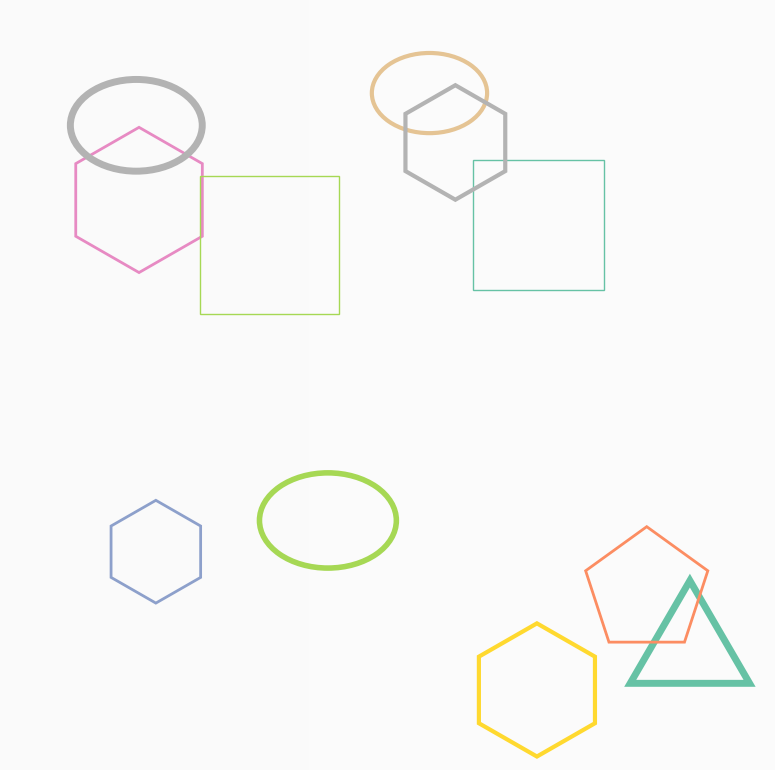[{"shape": "triangle", "thickness": 2.5, "radius": 0.44, "center": [0.89, 0.157]}, {"shape": "square", "thickness": 0.5, "radius": 0.42, "center": [0.695, 0.708]}, {"shape": "pentagon", "thickness": 1, "radius": 0.41, "center": [0.834, 0.233]}, {"shape": "hexagon", "thickness": 1, "radius": 0.33, "center": [0.201, 0.283]}, {"shape": "hexagon", "thickness": 1, "radius": 0.47, "center": [0.179, 0.74]}, {"shape": "oval", "thickness": 2, "radius": 0.44, "center": [0.423, 0.324]}, {"shape": "square", "thickness": 0.5, "radius": 0.45, "center": [0.347, 0.682]}, {"shape": "hexagon", "thickness": 1.5, "radius": 0.43, "center": [0.693, 0.104]}, {"shape": "oval", "thickness": 1.5, "radius": 0.37, "center": [0.554, 0.879]}, {"shape": "oval", "thickness": 2.5, "radius": 0.43, "center": [0.176, 0.837]}, {"shape": "hexagon", "thickness": 1.5, "radius": 0.37, "center": [0.588, 0.815]}]